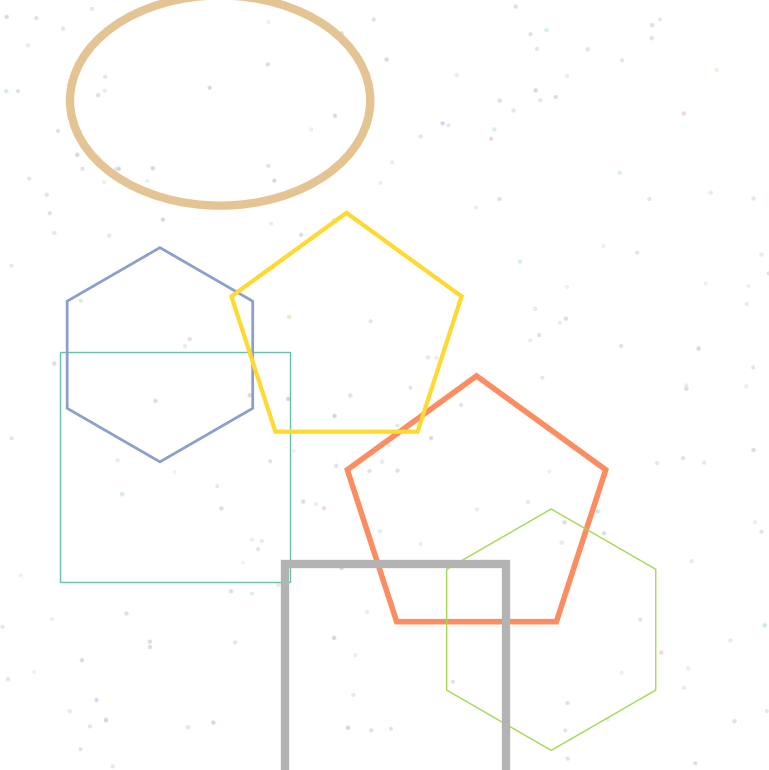[{"shape": "square", "thickness": 0.5, "radius": 0.75, "center": [0.227, 0.393]}, {"shape": "pentagon", "thickness": 2, "radius": 0.88, "center": [0.619, 0.335]}, {"shape": "hexagon", "thickness": 1, "radius": 0.7, "center": [0.208, 0.539]}, {"shape": "hexagon", "thickness": 0.5, "radius": 0.78, "center": [0.716, 0.182]}, {"shape": "pentagon", "thickness": 1.5, "radius": 0.79, "center": [0.45, 0.566]}, {"shape": "oval", "thickness": 3, "radius": 0.97, "center": [0.286, 0.869]}, {"shape": "square", "thickness": 3, "radius": 0.72, "center": [0.514, 0.124]}]